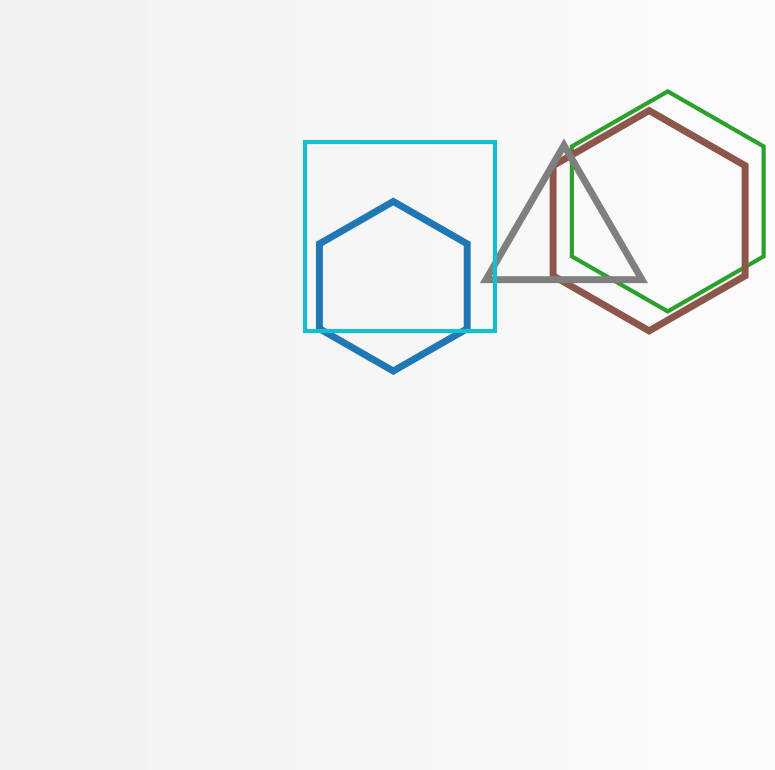[{"shape": "hexagon", "thickness": 2.5, "radius": 0.55, "center": [0.507, 0.628]}, {"shape": "hexagon", "thickness": 1.5, "radius": 0.71, "center": [0.862, 0.738]}, {"shape": "hexagon", "thickness": 2.5, "radius": 0.72, "center": [0.838, 0.713]}, {"shape": "triangle", "thickness": 2.5, "radius": 0.58, "center": [0.728, 0.695]}, {"shape": "square", "thickness": 1.5, "radius": 0.61, "center": [0.516, 0.692]}]